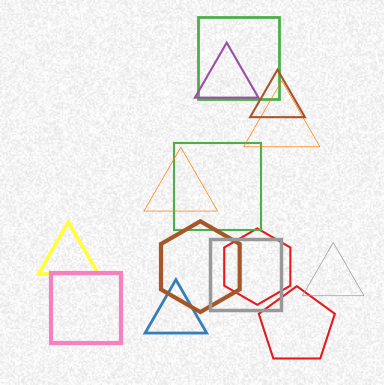[{"shape": "hexagon", "thickness": 1.5, "radius": 0.5, "center": [0.668, 0.308]}, {"shape": "pentagon", "thickness": 1.5, "radius": 0.52, "center": [0.771, 0.153]}, {"shape": "triangle", "thickness": 2, "radius": 0.46, "center": [0.457, 0.181]}, {"shape": "square", "thickness": 2, "radius": 0.53, "center": [0.62, 0.85]}, {"shape": "square", "thickness": 1.5, "radius": 0.56, "center": [0.565, 0.516]}, {"shape": "triangle", "thickness": 1.5, "radius": 0.48, "center": [0.589, 0.794]}, {"shape": "triangle", "thickness": 0.5, "radius": 0.55, "center": [0.47, 0.507]}, {"shape": "triangle", "thickness": 0.5, "radius": 0.57, "center": [0.732, 0.676]}, {"shape": "triangle", "thickness": 2.5, "radius": 0.45, "center": [0.178, 0.333]}, {"shape": "triangle", "thickness": 1.5, "radius": 0.41, "center": [0.721, 0.737]}, {"shape": "hexagon", "thickness": 3, "radius": 0.59, "center": [0.52, 0.307]}, {"shape": "square", "thickness": 3, "radius": 0.46, "center": [0.222, 0.201]}, {"shape": "square", "thickness": 2.5, "radius": 0.46, "center": [0.637, 0.287]}, {"shape": "triangle", "thickness": 0.5, "radius": 0.46, "center": [0.866, 0.278]}]